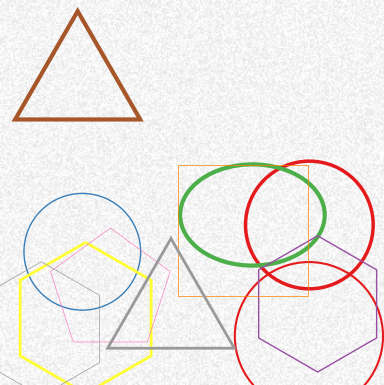[{"shape": "circle", "thickness": 2.5, "radius": 0.83, "center": [0.804, 0.416]}, {"shape": "circle", "thickness": 1.5, "radius": 0.96, "center": [0.802, 0.127]}, {"shape": "circle", "thickness": 1, "radius": 0.76, "center": [0.214, 0.346]}, {"shape": "oval", "thickness": 3, "radius": 0.94, "center": [0.656, 0.442]}, {"shape": "hexagon", "thickness": 1, "radius": 0.88, "center": [0.825, 0.211]}, {"shape": "square", "thickness": 0.5, "radius": 0.85, "center": [0.631, 0.401]}, {"shape": "hexagon", "thickness": 2, "radius": 0.98, "center": [0.222, 0.174]}, {"shape": "triangle", "thickness": 3, "radius": 0.94, "center": [0.202, 0.783]}, {"shape": "pentagon", "thickness": 0.5, "radius": 0.82, "center": [0.287, 0.244]}, {"shape": "hexagon", "thickness": 0.5, "radius": 0.87, "center": [0.107, 0.145]}, {"shape": "triangle", "thickness": 2, "radius": 0.95, "center": [0.444, 0.191]}]